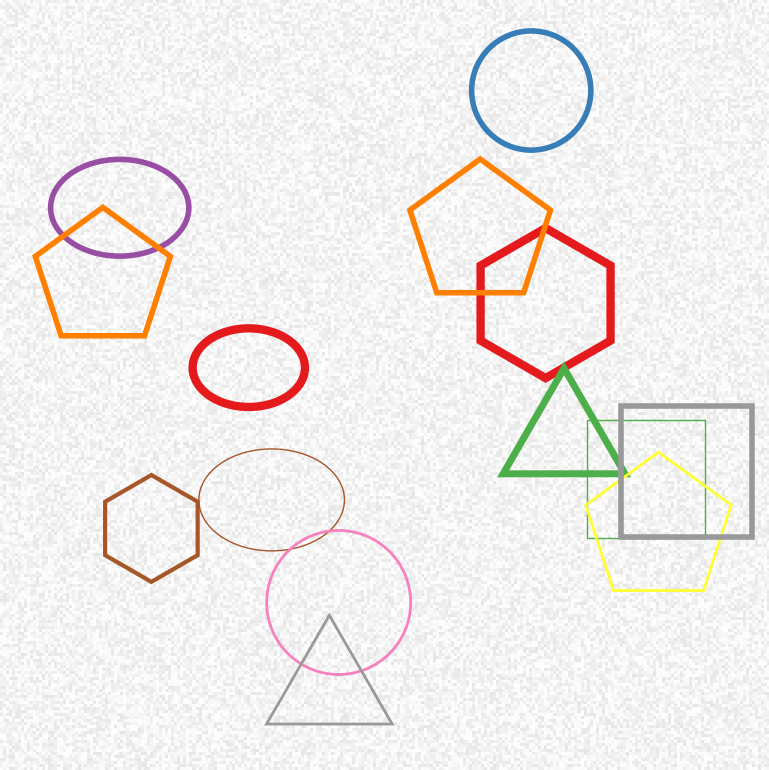[{"shape": "hexagon", "thickness": 3, "radius": 0.49, "center": [0.709, 0.606]}, {"shape": "oval", "thickness": 3, "radius": 0.36, "center": [0.323, 0.523]}, {"shape": "circle", "thickness": 2, "radius": 0.39, "center": [0.69, 0.882]}, {"shape": "square", "thickness": 0.5, "radius": 0.39, "center": [0.839, 0.378]}, {"shape": "triangle", "thickness": 2.5, "radius": 0.46, "center": [0.733, 0.43]}, {"shape": "oval", "thickness": 2, "radius": 0.45, "center": [0.155, 0.73]}, {"shape": "pentagon", "thickness": 2, "radius": 0.46, "center": [0.134, 0.639]}, {"shape": "pentagon", "thickness": 2, "radius": 0.48, "center": [0.624, 0.697]}, {"shape": "pentagon", "thickness": 1, "radius": 0.5, "center": [0.855, 0.313]}, {"shape": "hexagon", "thickness": 1.5, "radius": 0.35, "center": [0.197, 0.314]}, {"shape": "oval", "thickness": 0.5, "radius": 0.47, "center": [0.353, 0.351]}, {"shape": "circle", "thickness": 1, "radius": 0.47, "center": [0.44, 0.218]}, {"shape": "triangle", "thickness": 1, "radius": 0.47, "center": [0.428, 0.107]}, {"shape": "square", "thickness": 2, "radius": 0.42, "center": [0.892, 0.388]}]